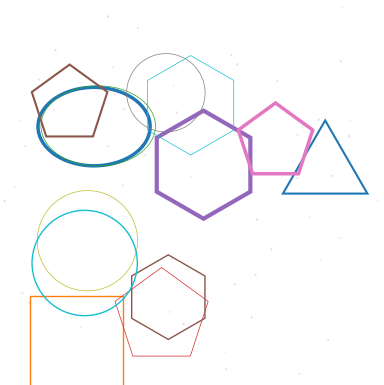[{"shape": "triangle", "thickness": 1.5, "radius": 0.63, "center": [0.845, 0.561]}, {"shape": "oval", "thickness": 2.5, "radius": 0.73, "center": [0.244, 0.671]}, {"shape": "square", "thickness": 1, "radius": 0.6, "center": [0.2, 0.11]}, {"shape": "oval", "thickness": 0.5, "radius": 0.74, "center": [0.255, 0.673]}, {"shape": "pentagon", "thickness": 0.5, "radius": 0.64, "center": [0.42, 0.178]}, {"shape": "hexagon", "thickness": 3, "radius": 0.7, "center": [0.529, 0.572]}, {"shape": "pentagon", "thickness": 1.5, "radius": 0.52, "center": [0.181, 0.729]}, {"shape": "hexagon", "thickness": 1, "radius": 0.55, "center": [0.437, 0.228]}, {"shape": "pentagon", "thickness": 2.5, "radius": 0.51, "center": [0.716, 0.631]}, {"shape": "circle", "thickness": 0.5, "radius": 0.51, "center": [0.431, 0.759]}, {"shape": "circle", "thickness": 0.5, "radius": 0.65, "center": [0.227, 0.375]}, {"shape": "circle", "thickness": 1, "radius": 0.68, "center": [0.22, 0.317]}, {"shape": "hexagon", "thickness": 0.5, "radius": 0.65, "center": [0.495, 0.727]}]